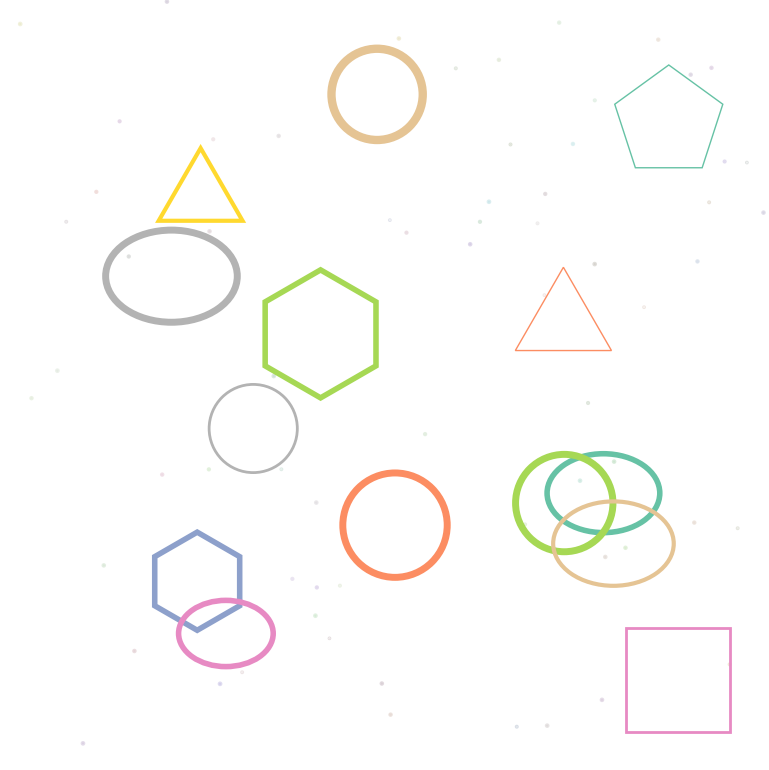[{"shape": "pentagon", "thickness": 0.5, "radius": 0.37, "center": [0.869, 0.842]}, {"shape": "oval", "thickness": 2, "radius": 0.37, "center": [0.784, 0.36]}, {"shape": "triangle", "thickness": 0.5, "radius": 0.36, "center": [0.732, 0.581]}, {"shape": "circle", "thickness": 2.5, "radius": 0.34, "center": [0.513, 0.318]}, {"shape": "hexagon", "thickness": 2, "radius": 0.32, "center": [0.256, 0.245]}, {"shape": "square", "thickness": 1, "radius": 0.34, "center": [0.88, 0.116]}, {"shape": "oval", "thickness": 2, "radius": 0.31, "center": [0.293, 0.177]}, {"shape": "hexagon", "thickness": 2, "radius": 0.42, "center": [0.416, 0.566]}, {"shape": "circle", "thickness": 2.5, "radius": 0.32, "center": [0.733, 0.347]}, {"shape": "triangle", "thickness": 1.5, "radius": 0.31, "center": [0.261, 0.745]}, {"shape": "oval", "thickness": 1.5, "radius": 0.39, "center": [0.797, 0.294]}, {"shape": "circle", "thickness": 3, "radius": 0.3, "center": [0.49, 0.877]}, {"shape": "circle", "thickness": 1, "radius": 0.29, "center": [0.329, 0.443]}, {"shape": "oval", "thickness": 2.5, "radius": 0.43, "center": [0.223, 0.641]}]